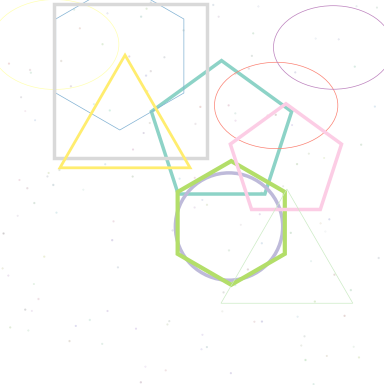[{"shape": "pentagon", "thickness": 2.5, "radius": 0.96, "center": [0.575, 0.651]}, {"shape": "oval", "thickness": 0.5, "radius": 0.83, "center": [0.142, 0.884]}, {"shape": "circle", "thickness": 2.5, "radius": 0.7, "center": [0.595, 0.412]}, {"shape": "oval", "thickness": 0.5, "radius": 0.8, "center": [0.717, 0.726]}, {"shape": "hexagon", "thickness": 0.5, "radius": 0.96, "center": [0.311, 0.855]}, {"shape": "hexagon", "thickness": 3, "radius": 0.8, "center": [0.601, 0.421]}, {"shape": "pentagon", "thickness": 2.5, "radius": 0.76, "center": [0.743, 0.579]}, {"shape": "square", "thickness": 2.5, "radius": 1.0, "center": [0.339, 0.789]}, {"shape": "oval", "thickness": 0.5, "radius": 0.77, "center": [0.865, 0.877]}, {"shape": "triangle", "thickness": 0.5, "radius": 0.99, "center": [0.745, 0.311]}, {"shape": "triangle", "thickness": 2, "radius": 0.98, "center": [0.325, 0.662]}]